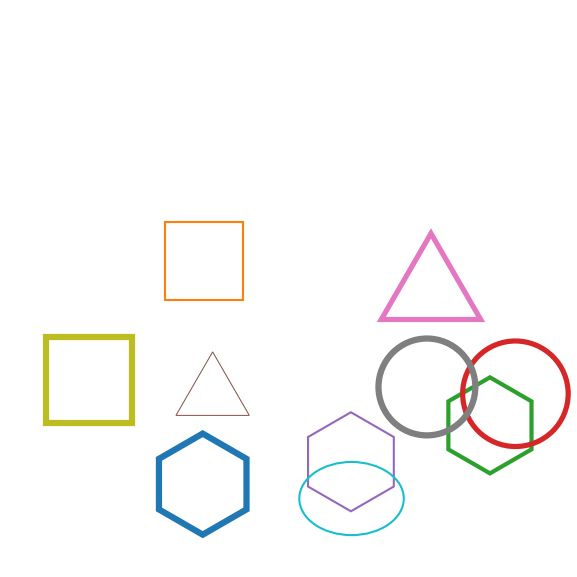[{"shape": "hexagon", "thickness": 3, "radius": 0.44, "center": [0.351, 0.161]}, {"shape": "square", "thickness": 1, "radius": 0.34, "center": [0.353, 0.547]}, {"shape": "hexagon", "thickness": 2, "radius": 0.42, "center": [0.848, 0.263]}, {"shape": "circle", "thickness": 2.5, "radius": 0.46, "center": [0.893, 0.317]}, {"shape": "hexagon", "thickness": 1, "radius": 0.43, "center": [0.608, 0.2]}, {"shape": "triangle", "thickness": 0.5, "radius": 0.37, "center": [0.368, 0.316]}, {"shape": "triangle", "thickness": 2.5, "radius": 0.5, "center": [0.746, 0.496]}, {"shape": "circle", "thickness": 3, "radius": 0.42, "center": [0.739, 0.329]}, {"shape": "square", "thickness": 3, "radius": 0.37, "center": [0.154, 0.342]}, {"shape": "oval", "thickness": 1, "radius": 0.45, "center": [0.609, 0.136]}]